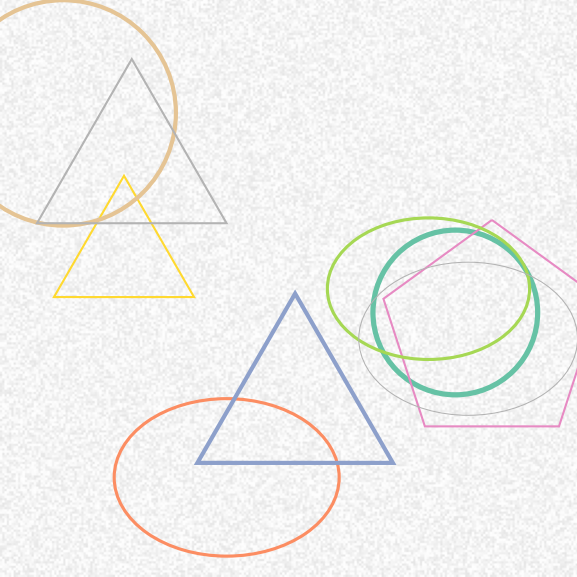[{"shape": "circle", "thickness": 2.5, "radius": 0.71, "center": [0.788, 0.458]}, {"shape": "oval", "thickness": 1.5, "radius": 0.97, "center": [0.393, 0.172]}, {"shape": "triangle", "thickness": 2, "radius": 0.98, "center": [0.511, 0.295]}, {"shape": "pentagon", "thickness": 1, "radius": 0.99, "center": [0.852, 0.421]}, {"shape": "oval", "thickness": 1.5, "radius": 0.88, "center": [0.742, 0.499]}, {"shape": "triangle", "thickness": 1, "radius": 0.7, "center": [0.215, 0.555]}, {"shape": "circle", "thickness": 2, "radius": 0.98, "center": [0.109, 0.804]}, {"shape": "triangle", "thickness": 1, "radius": 0.95, "center": [0.228, 0.707]}, {"shape": "oval", "thickness": 0.5, "radius": 0.95, "center": [0.811, 0.413]}]